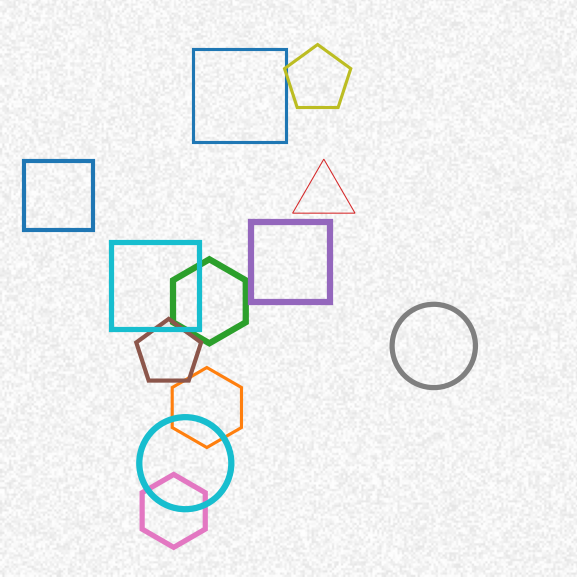[{"shape": "square", "thickness": 1.5, "radius": 0.4, "center": [0.415, 0.834]}, {"shape": "square", "thickness": 2, "radius": 0.3, "center": [0.101, 0.661]}, {"shape": "hexagon", "thickness": 1.5, "radius": 0.35, "center": [0.358, 0.293]}, {"shape": "hexagon", "thickness": 3, "radius": 0.36, "center": [0.363, 0.477]}, {"shape": "triangle", "thickness": 0.5, "radius": 0.31, "center": [0.561, 0.661]}, {"shape": "square", "thickness": 3, "radius": 0.35, "center": [0.503, 0.545]}, {"shape": "pentagon", "thickness": 2, "radius": 0.3, "center": [0.292, 0.388]}, {"shape": "hexagon", "thickness": 2.5, "radius": 0.32, "center": [0.301, 0.114]}, {"shape": "circle", "thickness": 2.5, "radius": 0.36, "center": [0.751, 0.4]}, {"shape": "pentagon", "thickness": 1.5, "radius": 0.3, "center": [0.55, 0.862]}, {"shape": "square", "thickness": 2.5, "radius": 0.38, "center": [0.268, 0.505]}, {"shape": "circle", "thickness": 3, "radius": 0.4, "center": [0.321, 0.197]}]